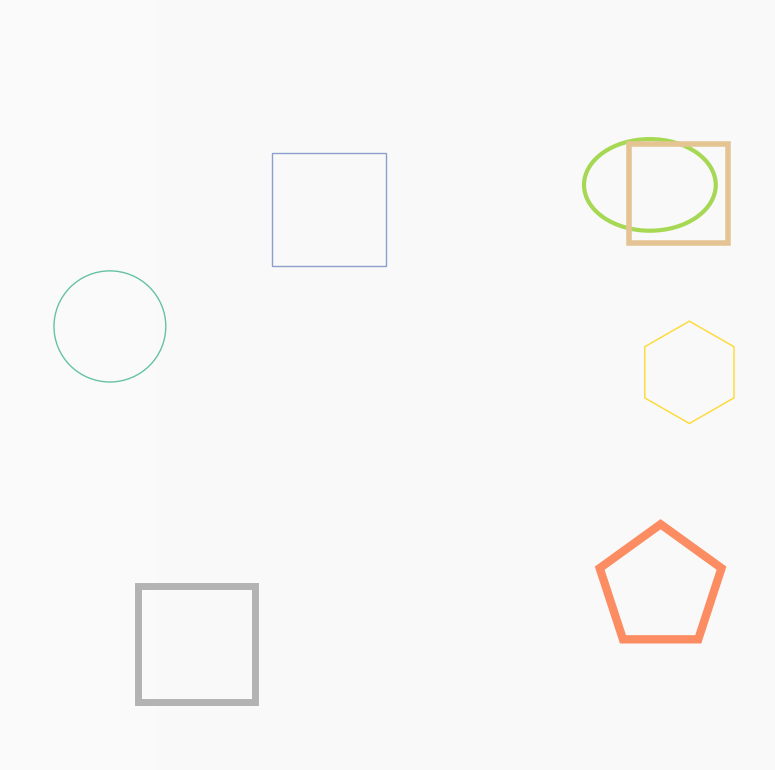[{"shape": "circle", "thickness": 0.5, "radius": 0.36, "center": [0.142, 0.576]}, {"shape": "pentagon", "thickness": 3, "radius": 0.41, "center": [0.852, 0.237]}, {"shape": "square", "thickness": 0.5, "radius": 0.37, "center": [0.424, 0.728]}, {"shape": "oval", "thickness": 1.5, "radius": 0.42, "center": [0.839, 0.76]}, {"shape": "hexagon", "thickness": 0.5, "radius": 0.33, "center": [0.89, 0.516]}, {"shape": "square", "thickness": 2, "radius": 0.32, "center": [0.876, 0.748]}, {"shape": "square", "thickness": 2.5, "radius": 0.38, "center": [0.254, 0.164]}]